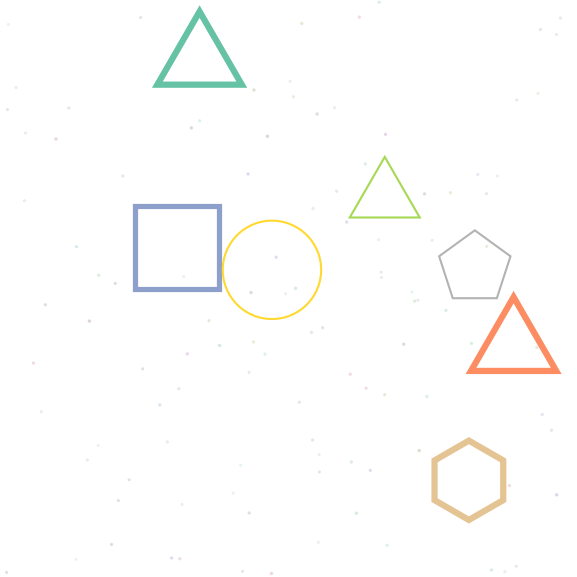[{"shape": "triangle", "thickness": 3, "radius": 0.42, "center": [0.346, 0.895]}, {"shape": "triangle", "thickness": 3, "radius": 0.43, "center": [0.889, 0.399]}, {"shape": "square", "thickness": 2.5, "radius": 0.36, "center": [0.306, 0.57]}, {"shape": "triangle", "thickness": 1, "radius": 0.35, "center": [0.666, 0.657]}, {"shape": "circle", "thickness": 1, "radius": 0.43, "center": [0.471, 0.532]}, {"shape": "hexagon", "thickness": 3, "radius": 0.34, "center": [0.812, 0.167]}, {"shape": "pentagon", "thickness": 1, "radius": 0.32, "center": [0.822, 0.535]}]